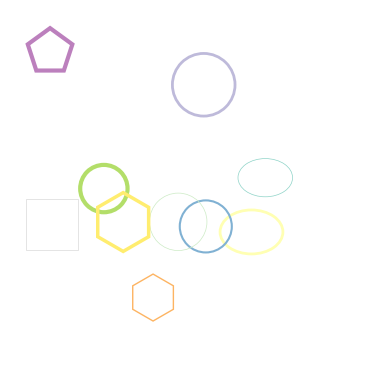[{"shape": "oval", "thickness": 0.5, "radius": 0.35, "center": [0.689, 0.538]}, {"shape": "oval", "thickness": 2, "radius": 0.41, "center": [0.653, 0.398]}, {"shape": "circle", "thickness": 2, "radius": 0.41, "center": [0.529, 0.78]}, {"shape": "circle", "thickness": 1.5, "radius": 0.34, "center": [0.535, 0.412]}, {"shape": "hexagon", "thickness": 1, "radius": 0.3, "center": [0.398, 0.227]}, {"shape": "circle", "thickness": 3, "radius": 0.31, "center": [0.27, 0.51]}, {"shape": "square", "thickness": 0.5, "radius": 0.33, "center": [0.135, 0.417]}, {"shape": "pentagon", "thickness": 3, "radius": 0.3, "center": [0.13, 0.866]}, {"shape": "circle", "thickness": 0.5, "radius": 0.37, "center": [0.463, 0.424]}, {"shape": "hexagon", "thickness": 2.5, "radius": 0.38, "center": [0.32, 0.423]}]